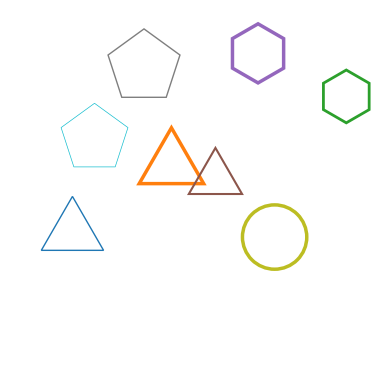[{"shape": "triangle", "thickness": 1, "radius": 0.47, "center": [0.188, 0.396]}, {"shape": "triangle", "thickness": 2.5, "radius": 0.48, "center": [0.445, 0.571]}, {"shape": "hexagon", "thickness": 2, "radius": 0.34, "center": [0.899, 0.75]}, {"shape": "hexagon", "thickness": 2.5, "radius": 0.38, "center": [0.67, 0.861]}, {"shape": "triangle", "thickness": 1.5, "radius": 0.4, "center": [0.56, 0.536]}, {"shape": "pentagon", "thickness": 1, "radius": 0.49, "center": [0.374, 0.827]}, {"shape": "circle", "thickness": 2.5, "radius": 0.42, "center": [0.713, 0.384]}, {"shape": "pentagon", "thickness": 0.5, "radius": 0.46, "center": [0.246, 0.64]}]